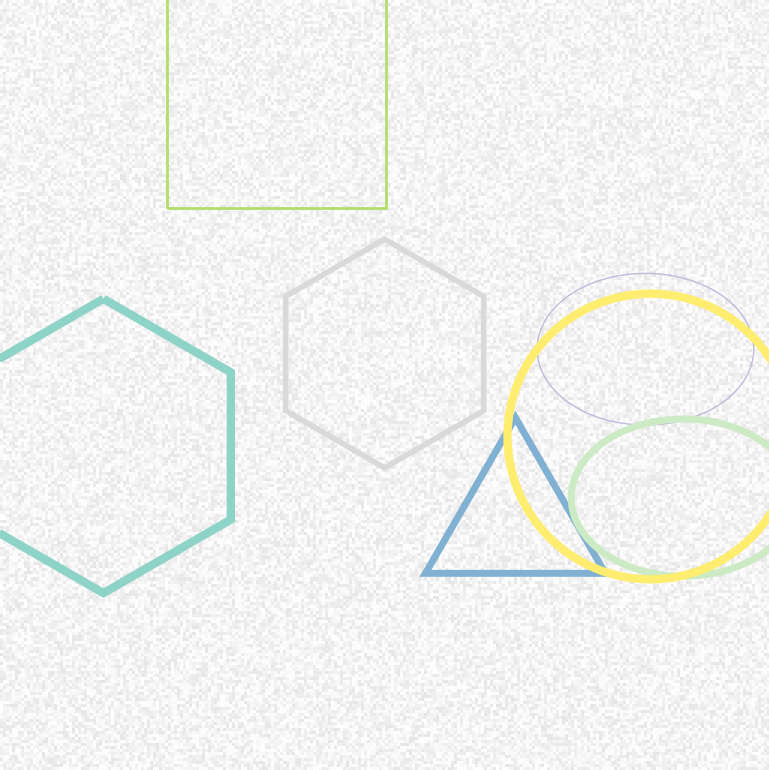[{"shape": "hexagon", "thickness": 3, "radius": 0.96, "center": [0.134, 0.421]}, {"shape": "oval", "thickness": 0.5, "radius": 0.7, "center": [0.838, 0.547]}, {"shape": "triangle", "thickness": 2.5, "radius": 0.67, "center": [0.669, 0.323]}, {"shape": "square", "thickness": 1, "radius": 0.71, "center": [0.359, 0.872]}, {"shape": "hexagon", "thickness": 2, "radius": 0.74, "center": [0.5, 0.541]}, {"shape": "oval", "thickness": 2.5, "radius": 0.73, "center": [0.888, 0.354]}, {"shape": "circle", "thickness": 3, "radius": 0.93, "center": [0.845, 0.433]}]